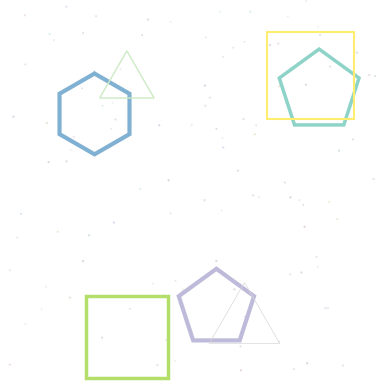[{"shape": "pentagon", "thickness": 2.5, "radius": 0.54, "center": [0.829, 0.764]}, {"shape": "pentagon", "thickness": 3, "radius": 0.51, "center": [0.562, 0.199]}, {"shape": "hexagon", "thickness": 3, "radius": 0.52, "center": [0.245, 0.704]}, {"shape": "square", "thickness": 2.5, "radius": 0.53, "center": [0.331, 0.124]}, {"shape": "triangle", "thickness": 0.5, "radius": 0.53, "center": [0.635, 0.161]}, {"shape": "triangle", "thickness": 1, "radius": 0.41, "center": [0.33, 0.786]}, {"shape": "square", "thickness": 1.5, "radius": 0.57, "center": [0.806, 0.804]}]